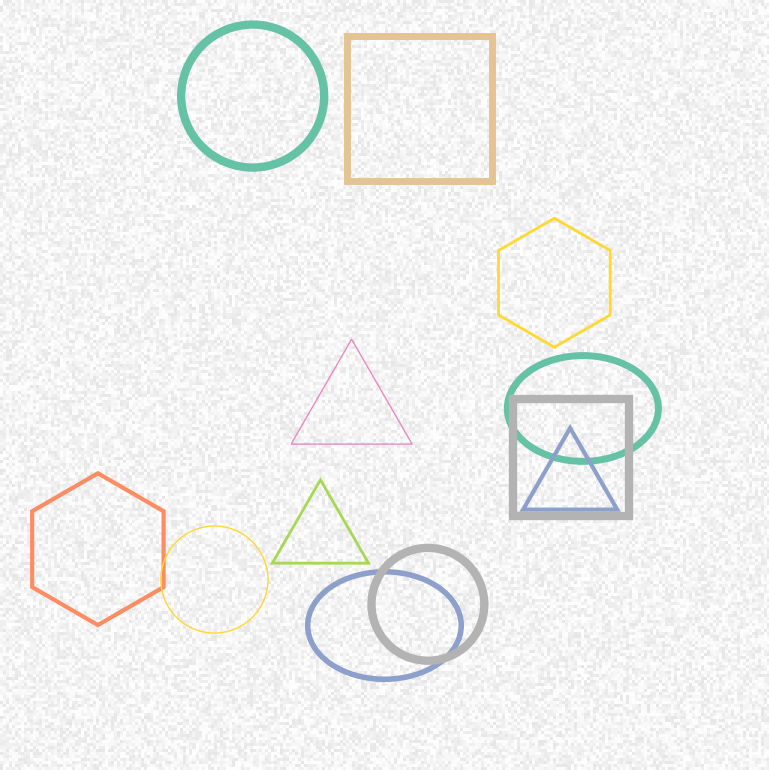[{"shape": "circle", "thickness": 3, "radius": 0.46, "center": [0.328, 0.875]}, {"shape": "oval", "thickness": 2.5, "radius": 0.49, "center": [0.757, 0.47]}, {"shape": "hexagon", "thickness": 1.5, "radius": 0.49, "center": [0.127, 0.287]}, {"shape": "triangle", "thickness": 1.5, "radius": 0.35, "center": [0.74, 0.373]}, {"shape": "oval", "thickness": 2, "radius": 0.5, "center": [0.499, 0.188]}, {"shape": "triangle", "thickness": 0.5, "radius": 0.45, "center": [0.457, 0.469]}, {"shape": "triangle", "thickness": 1, "radius": 0.36, "center": [0.416, 0.305]}, {"shape": "circle", "thickness": 0.5, "radius": 0.35, "center": [0.278, 0.247]}, {"shape": "hexagon", "thickness": 1, "radius": 0.42, "center": [0.72, 0.633]}, {"shape": "square", "thickness": 2.5, "radius": 0.47, "center": [0.545, 0.859]}, {"shape": "circle", "thickness": 3, "radius": 0.37, "center": [0.556, 0.215]}, {"shape": "square", "thickness": 3, "radius": 0.38, "center": [0.742, 0.406]}]